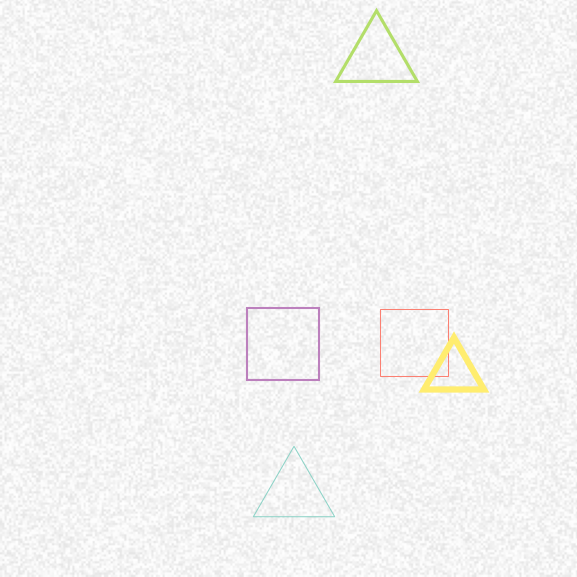[{"shape": "triangle", "thickness": 0.5, "radius": 0.41, "center": [0.509, 0.145]}, {"shape": "square", "thickness": 0.5, "radius": 0.29, "center": [0.717, 0.406]}, {"shape": "triangle", "thickness": 1.5, "radius": 0.41, "center": [0.652, 0.899]}, {"shape": "square", "thickness": 1, "radius": 0.32, "center": [0.49, 0.403]}, {"shape": "triangle", "thickness": 3, "radius": 0.3, "center": [0.786, 0.355]}]